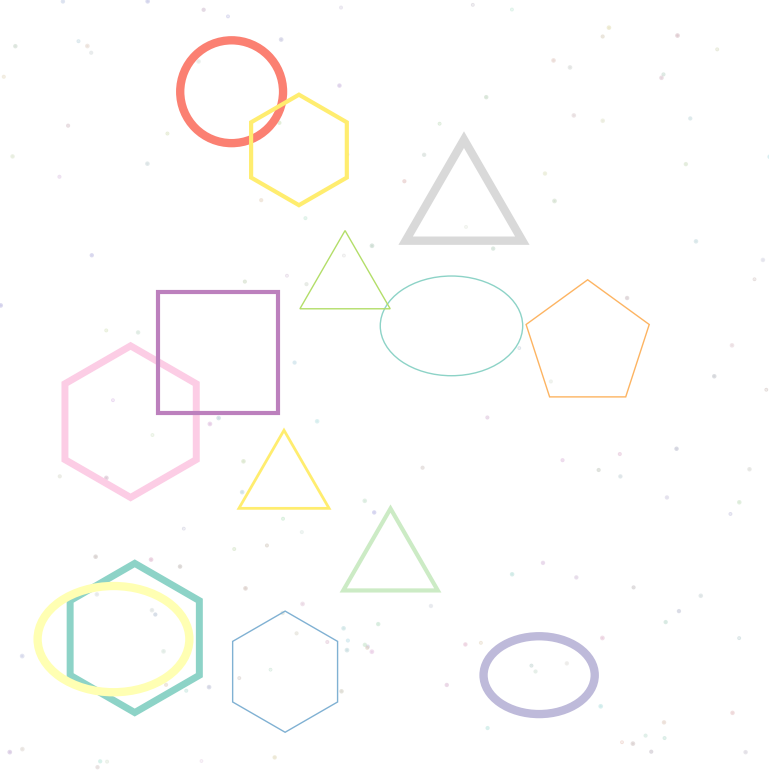[{"shape": "oval", "thickness": 0.5, "radius": 0.46, "center": [0.586, 0.577]}, {"shape": "hexagon", "thickness": 2.5, "radius": 0.48, "center": [0.175, 0.171]}, {"shape": "oval", "thickness": 3, "radius": 0.49, "center": [0.147, 0.17]}, {"shape": "oval", "thickness": 3, "radius": 0.36, "center": [0.7, 0.123]}, {"shape": "circle", "thickness": 3, "radius": 0.33, "center": [0.301, 0.881]}, {"shape": "hexagon", "thickness": 0.5, "radius": 0.39, "center": [0.37, 0.128]}, {"shape": "pentagon", "thickness": 0.5, "radius": 0.42, "center": [0.763, 0.553]}, {"shape": "triangle", "thickness": 0.5, "radius": 0.34, "center": [0.448, 0.633]}, {"shape": "hexagon", "thickness": 2.5, "radius": 0.49, "center": [0.17, 0.452]}, {"shape": "triangle", "thickness": 3, "radius": 0.44, "center": [0.603, 0.731]}, {"shape": "square", "thickness": 1.5, "radius": 0.39, "center": [0.283, 0.542]}, {"shape": "triangle", "thickness": 1.5, "radius": 0.35, "center": [0.507, 0.269]}, {"shape": "hexagon", "thickness": 1.5, "radius": 0.36, "center": [0.388, 0.805]}, {"shape": "triangle", "thickness": 1, "radius": 0.34, "center": [0.369, 0.374]}]